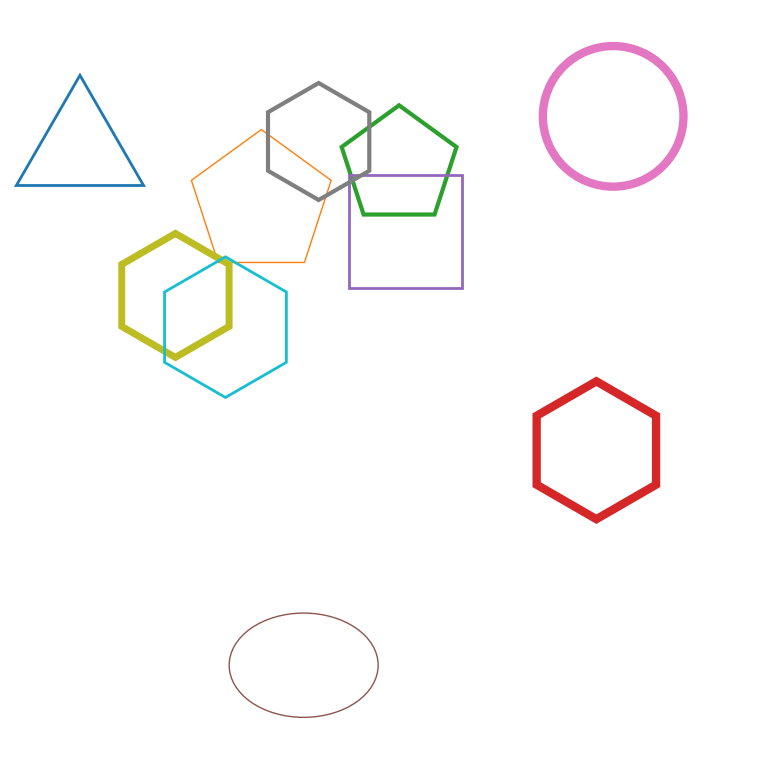[{"shape": "triangle", "thickness": 1, "radius": 0.48, "center": [0.104, 0.807]}, {"shape": "pentagon", "thickness": 0.5, "radius": 0.48, "center": [0.339, 0.736]}, {"shape": "pentagon", "thickness": 1.5, "radius": 0.39, "center": [0.518, 0.785]}, {"shape": "hexagon", "thickness": 3, "radius": 0.45, "center": [0.774, 0.415]}, {"shape": "square", "thickness": 1, "radius": 0.37, "center": [0.526, 0.699]}, {"shape": "oval", "thickness": 0.5, "radius": 0.48, "center": [0.394, 0.136]}, {"shape": "circle", "thickness": 3, "radius": 0.46, "center": [0.796, 0.849]}, {"shape": "hexagon", "thickness": 1.5, "radius": 0.38, "center": [0.414, 0.816]}, {"shape": "hexagon", "thickness": 2.5, "radius": 0.4, "center": [0.228, 0.616]}, {"shape": "hexagon", "thickness": 1, "radius": 0.46, "center": [0.293, 0.575]}]